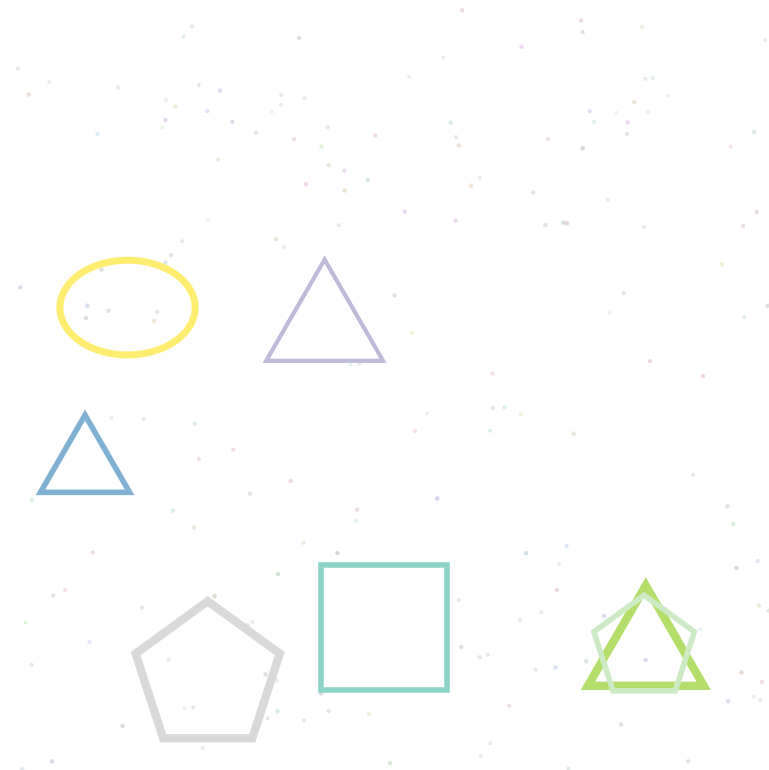[{"shape": "square", "thickness": 2, "radius": 0.41, "center": [0.499, 0.185]}, {"shape": "triangle", "thickness": 1.5, "radius": 0.44, "center": [0.422, 0.575]}, {"shape": "triangle", "thickness": 2, "radius": 0.33, "center": [0.11, 0.394]}, {"shape": "triangle", "thickness": 3, "radius": 0.43, "center": [0.839, 0.153]}, {"shape": "pentagon", "thickness": 3, "radius": 0.49, "center": [0.27, 0.121]}, {"shape": "pentagon", "thickness": 2, "radius": 0.34, "center": [0.837, 0.158]}, {"shape": "oval", "thickness": 2.5, "radius": 0.44, "center": [0.166, 0.601]}]